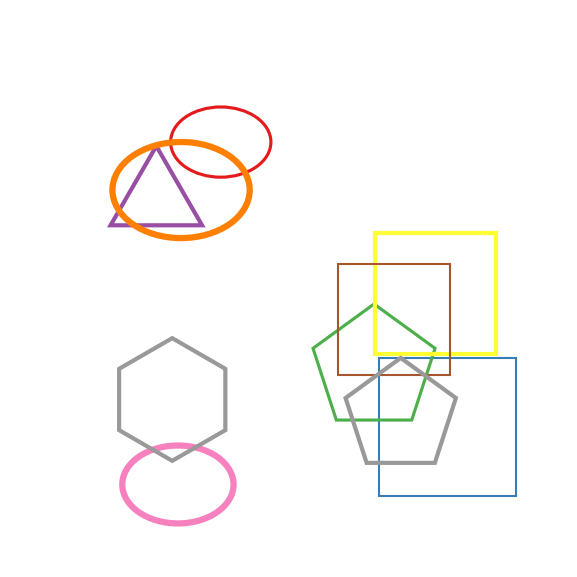[{"shape": "oval", "thickness": 1.5, "radius": 0.43, "center": [0.382, 0.753]}, {"shape": "square", "thickness": 1, "radius": 0.6, "center": [0.775, 0.259]}, {"shape": "pentagon", "thickness": 1.5, "radius": 0.56, "center": [0.648, 0.362]}, {"shape": "triangle", "thickness": 2, "radius": 0.46, "center": [0.271, 0.655]}, {"shape": "oval", "thickness": 3, "radius": 0.59, "center": [0.314, 0.67]}, {"shape": "square", "thickness": 2, "radius": 0.52, "center": [0.753, 0.491]}, {"shape": "square", "thickness": 1, "radius": 0.48, "center": [0.682, 0.446]}, {"shape": "oval", "thickness": 3, "radius": 0.48, "center": [0.308, 0.16]}, {"shape": "pentagon", "thickness": 2, "radius": 0.5, "center": [0.694, 0.279]}, {"shape": "hexagon", "thickness": 2, "radius": 0.53, "center": [0.298, 0.307]}]